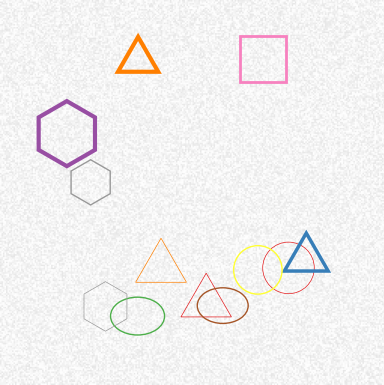[{"shape": "triangle", "thickness": 0.5, "radius": 0.38, "center": [0.536, 0.215]}, {"shape": "circle", "thickness": 0.5, "radius": 0.33, "center": [0.749, 0.304]}, {"shape": "triangle", "thickness": 2.5, "radius": 0.33, "center": [0.796, 0.329]}, {"shape": "oval", "thickness": 1, "radius": 0.35, "center": [0.357, 0.179]}, {"shape": "hexagon", "thickness": 3, "radius": 0.42, "center": [0.174, 0.653]}, {"shape": "triangle", "thickness": 3, "radius": 0.3, "center": [0.359, 0.844]}, {"shape": "triangle", "thickness": 0.5, "radius": 0.38, "center": [0.418, 0.305]}, {"shape": "circle", "thickness": 1, "radius": 0.31, "center": [0.67, 0.299]}, {"shape": "oval", "thickness": 1, "radius": 0.33, "center": [0.578, 0.206]}, {"shape": "square", "thickness": 2, "radius": 0.3, "center": [0.682, 0.846]}, {"shape": "hexagon", "thickness": 1, "radius": 0.29, "center": [0.235, 0.526]}, {"shape": "hexagon", "thickness": 0.5, "radius": 0.32, "center": [0.274, 0.204]}]